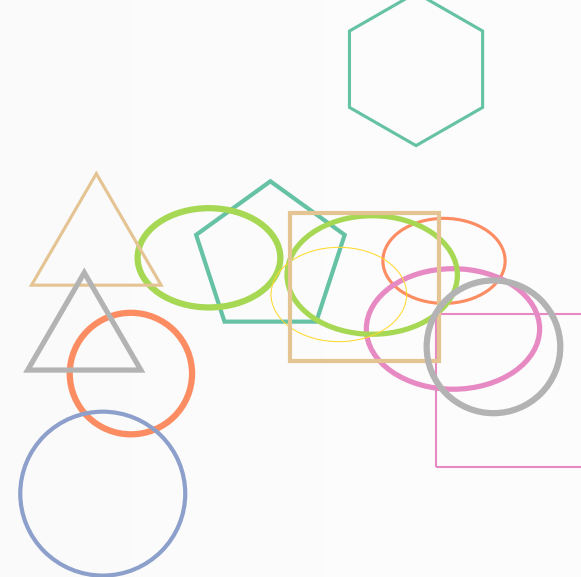[{"shape": "pentagon", "thickness": 2, "radius": 0.67, "center": [0.465, 0.551]}, {"shape": "hexagon", "thickness": 1.5, "radius": 0.66, "center": [0.716, 0.879]}, {"shape": "circle", "thickness": 3, "radius": 0.53, "center": [0.225, 0.352]}, {"shape": "oval", "thickness": 1.5, "radius": 0.53, "center": [0.764, 0.547]}, {"shape": "circle", "thickness": 2, "radius": 0.71, "center": [0.177, 0.144]}, {"shape": "oval", "thickness": 2.5, "radius": 0.75, "center": [0.779, 0.43]}, {"shape": "square", "thickness": 1, "radius": 0.66, "center": [0.882, 0.323]}, {"shape": "oval", "thickness": 2.5, "radius": 0.73, "center": [0.64, 0.523]}, {"shape": "oval", "thickness": 3, "radius": 0.61, "center": [0.36, 0.553]}, {"shape": "oval", "thickness": 0.5, "radius": 0.58, "center": [0.583, 0.489]}, {"shape": "triangle", "thickness": 1.5, "radius": 0.64, "center": [0.166, 0.57]}, {"shape": "square", "thickness": 2, "radius": 0.64, "center": [0.626, 0.501]}, {"shape": "circle", "thickness": 3, "radius": 0.57, "center": [0.849, 0.399]}, {"shape": "triangle", "thickness": 2.5, "radius": 0.56, "center": [0.145, 0.415]}]